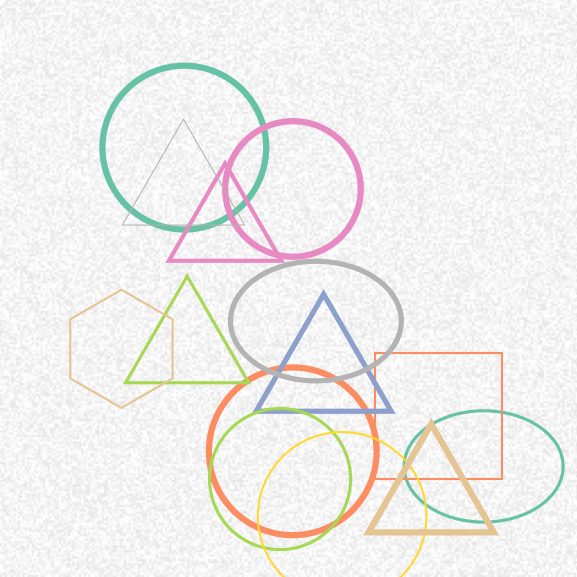[{"shape": "circle", "thickness": 3, "radius": 0.71, "center": [0.319, 0.744]}, {"shape": "oval", "thickness": 1.5, "radius": 0.69, "center": [0.837, 0.191]}, {"shape": "circle", "thickness": 3, "radius": 0.73, "center": [0.507, 0.218]}, {"shape": "square", "thickness": 1, "radius": 0.55, "center": [0.759, 0.278]}, {"shape": "triangle", "thickness": 2.5, "radius": 0.68, "center": [0.56, 0.355]}, {"shape": "circle", "thickness": 3, "radius": 0.59, "center": [0.507, 0.672]}, {"shape": "triangle", "thickness": 2, "radius": 0.56, "center": [0.39, 0.604]}, {"shape": "triangle", "thickness": 1.5, "radius": 0.62, "center": [0.324, 0.398]}, {"shape": "circle", "thickness": 1.5, "radius": 0.61, "center": [0.485, 0.17]}, {"shape": "circle", "thickness": 1, "radius": 0.73, "center": [0.592, 0.105]}, {"shape": "hexagon", "thickness": 1, "radius": 0.51, "center": [0.21, 0.395]}, {"shape": "triangle", "thickness": 3, "radius": 0.63, "center": [0.747, 0.14]}, {"shape": "triangle", "thickness": 0.5, "radius": 0.61, "center": [0.318, 0.671]}, {"shape": "oval", "thickness": 2.5, "radius": 0.74, "center": [0.547, 0.443]}]